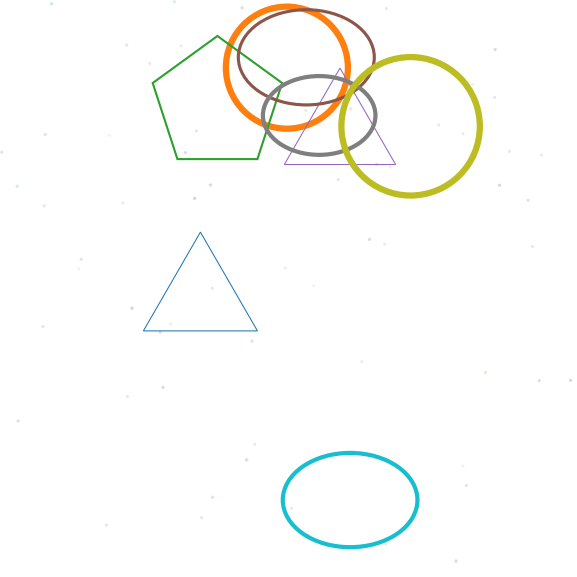[{"shape": "triangle", "thickness": 0.5, "radius": 0.57, "center": [0.347, 0.483]}, {"shape": "circle", "thickness": 3, "radius": 0.53, "center": [0.497, 0.882]}, {"shape": "pentagon", "thickness": 1, "radius": 0.59, "center": [0.376, 0.819]}, {"shape": "triangle", "thickness": 0.5, "radius": 0.56, "center": [0.589, 0.77]}, {"shape": "oval", "thickness": 1.5, "radius": 0.59, "center": [0.53, 0.9]}, {"shape": "oval", "thickness": 2, "radius": 0.49, "center": [0.553, 0.799]}, {"shape": "circle", "thickness": 3, "radius": 0.6, "center": [0.711, 0.78]}, {"shape": "oval", "thickness": 2, "radius": 0.58, "center": [0.606, 0.133]}]